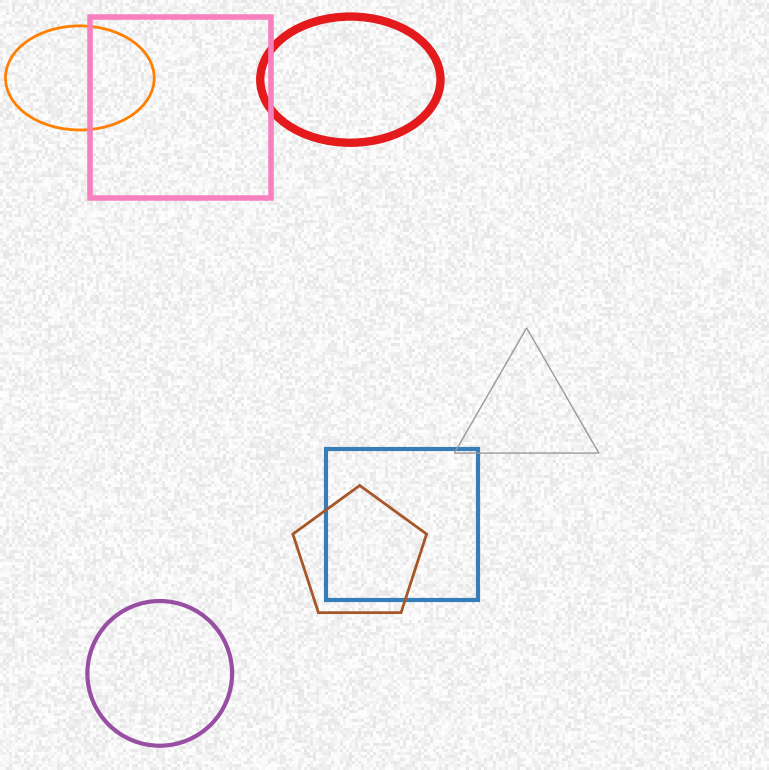[{"shape": "oval", "thickness": 3, "radius": 0.59, "center": [0.455, 0.897]}, {"shape": "square", "thickness": 1.5, "radius": 0.49, "center": [0.522, 0.319]}, {"shape": "circle", "thickness": 1.5, "radius": 0.47, "center": [0.207, 0.125]}, {"shape": "oval", "thickness": 1, "radius": 0.48, "center": [0.104, 0.899]}, {"shape": "pentagon", "thickness": 1, "radius": 0.46, "center": [0.467, 0.278]}, {"shape": "square", "thickness": 2, "radius": 0.59, "center": [0.235, 0.86]}, {"shape": "triangle", "thickness": 0.5, "radius": 0.54, "center": [0.684, 0.466]}]